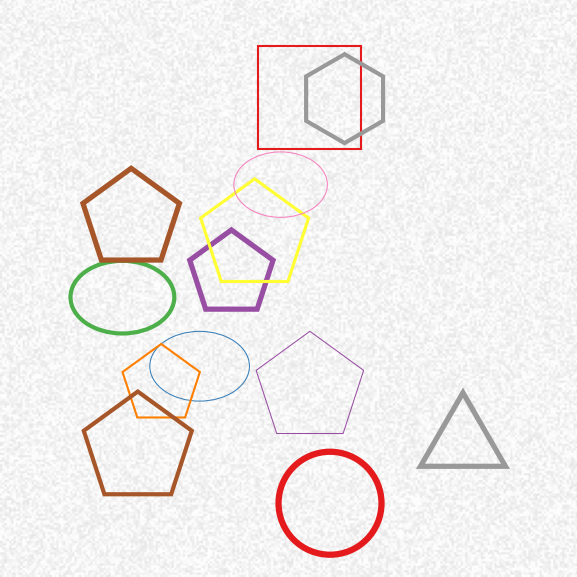[{"shape": "square", "thickness": 1, "radius": 0.45, "center": [0.536, 0.831]}, {"shape": "circle", "thickness": 3, "radius": 0.45, "center": [0.571, 0.128]}, {"shape": "oval", "thickness": 0.5, "radius": 0.43, "center": [0.346, 0.365]}, {"shape": "oval", "thickness": 2, "radius": 0.45, "center": [0.212, 0.485]}, {"shape": "pentagon", "thickness": 0.5, "radius": 0.49, "center": [0.537, 0.328]}, {"shape": "pentagon", "thickness": 2.5, "radius": 0.38, "center": [0.401, 0.525]}, {"shape": "pentagon", "thickness": 1, "radius": 0.35, "center": [0.279, 0.333]}, {"shape": "pentagon", "thickness": 1.5, "radius": 0.49, "center": [0.441, 0.591]}, {"shape": "pentagon", "thickness": 2, "radius": 0.49, "center": [0.239, 0.223]}, {"shape": "pentagon", "thickness": 2.5, "radius": 0.44, "center": [0.227, 0.62]}, {"shape": "oval", "thickness": 0.5, "radius": 0.4, "center": [0.486, 0.679]}, {"shape": "hexagon", "thickness": 2, "radius": 0.38, "center": [0.597, 0.828]}, {"shape": "triangle", "thickness": 2.5, "radius": 0.42, "center": [0.802, 0.234]}]